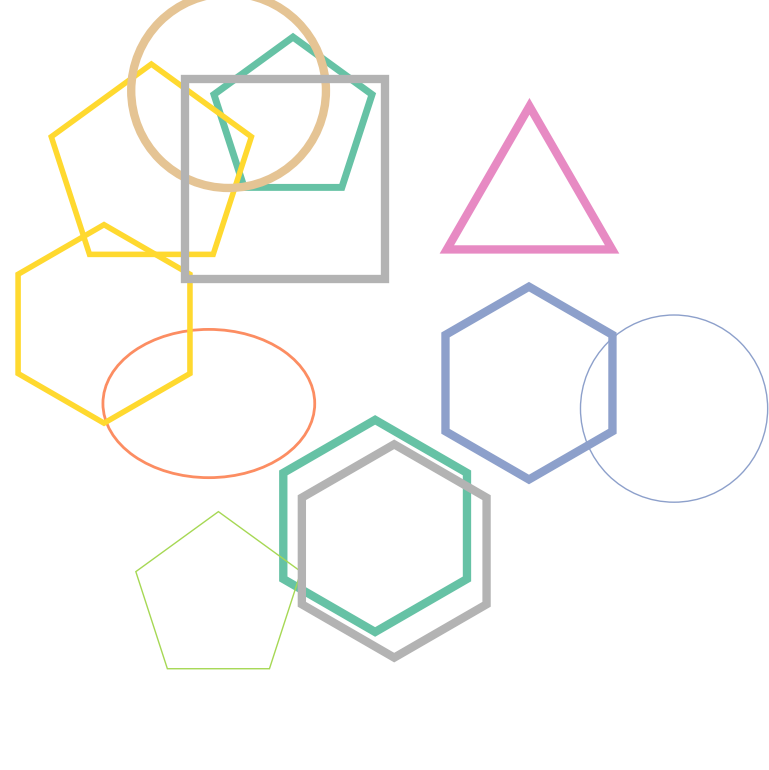[{"shape": "hexagon", "thickness": 3, "radius": 0.69, "center": [0.487, 0.317]}, {"shape": "pentagon", "thickness": 2.5, "radius": 0.54, "center": [0.381, 0.844]}, {"shape": "oval", "thickness": 1, "radius": 0.69, "center": [0.271, 0.476]}, {"shape": "hexagon", "thickness": 3, "radius": 0.63, "center": [0.687, 0.502]}, {"shape": "circle", "thickness": 0.5, "radius": 0.61, "center": [0.875, 0.469]}, {"shape": "triangle", "thickness": 3, "radius": 0.62, "center": [0.688, 0.738]}, {"shape": "pentagon", "thickness": 0.5, "radius": 0.56, "center": [0.284, 0.223]}, {"shape": "pentagon", "thickness": 2, "radius": 0.68, "center": [0.197, 0.78]}, {"shape": "hexagon", "thickness": 2, "radius": 0.64, "center": [0.135, 0.579]}, {"shape": "circle", "thickness": 3, "radius": 0.63, "center": [0.297, 0.882]}, {"shape": "square", "thickness": 3, "radius": 0.65, "center": [0.37, 0.767]}, {"shape": "hexagon", "thickness": 3, "radius": 0.69, "center": [0.512, 0.284]}]